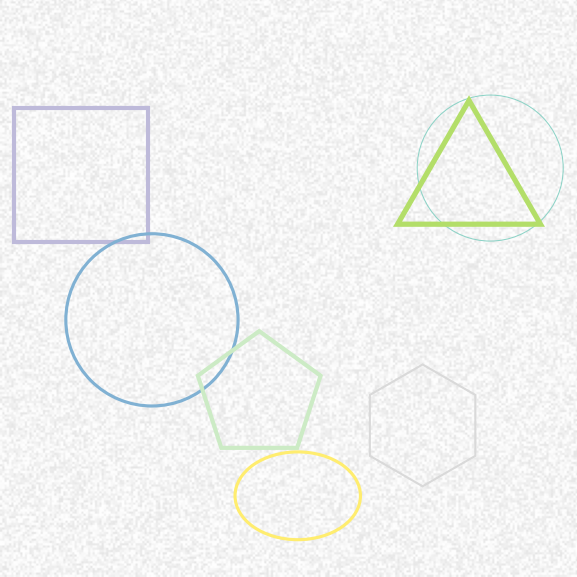[{"shape": "circle", "thickness": 0.5, "radius": 0.63, "center": [0.849, 0.708]}, {"shape": "square", "thickness": 2, "radius": 0.58, "center": [0.14, 0.697]}, {"shape": "circle", "thickness": 1.5, "radius": 0.75, "center": [0.263, 0.445]}, {"shape": "triangle", "thickness": 2.5, "radius": 0.71, "center": [0.812, 0.682]}, {"shape": "hexagon", "thickness": 1, "radius": 0.53, "center": [0.732, 0.263]}, {"shape": "pentagon", "thickness": 2, "radius": 0.56, "center": [0.449, 0.314]}, {"shape": "oval", "thickness": 1.5, "radius": 0.54, "center": [0.516, 0.141]}]